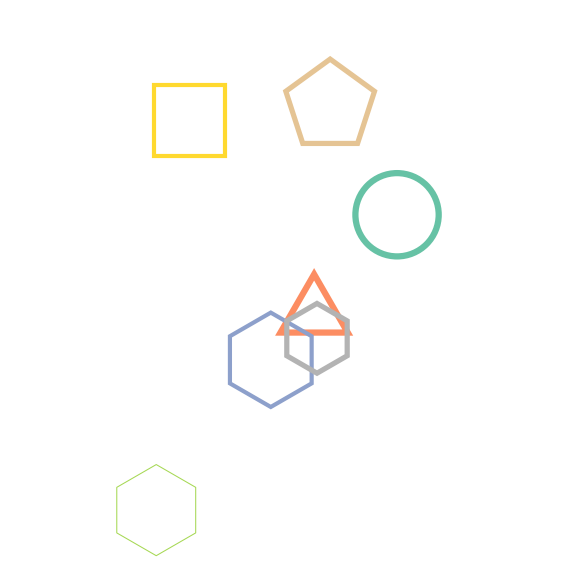[{"shape": "circle", "thickness": 3, "radius": 0.36, "center": [0.688, 0.627]}, {"shape": "triangle", "thickness": 3, "radius": 0.34, "center": [0.544, 0.457]}, {"shape": "hexagon", "thickness": 2, "radius": 0.41, "center": [0.469, 0.376]}, {"shape": "hexagon", "thickness": 0.5, "radius": 0.39, "center": [0.271, 0.116]}, {"shape": "square", "thickness": 2, "radius": 0.31, "center": [0.329, 0.791]}, {"shape": "pentagon", "thickness": 2.5, "radius": 0.4, "center": [0.572, 0.816]}, {"shape": "hexagon", "thickness": 2.5, "radius": 0.3, "center": [0.549, 0.413]}]